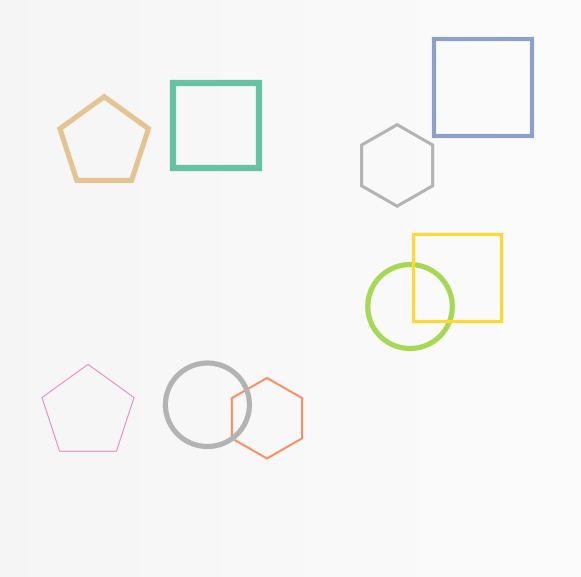[{"shape": "square", "thickness": 3, "radius": 0.37, "center": [0.371, 0.782]}, {"shape": "hexagon", "thickness": 1, "radius": 0.35, "center": [0.459, 0.275]}, {"shape": "square", "thickness": 2, "radius": 0.42, "center": [0.832, 0.848]}, {"shape": "pentagon", "thickness": 0.5, "radius": 0.42, "center": [0.151, 0.285]}, {"shape": "circle", "thickness": 2.5, "radius": 0.36, "center": [0.705, 0.468]}, {"shape": "square", "thickness": 1.5, "radius": 0.38, "center": [0.786, 0.518]}, {"shape": "pentagon", "thickness": 2.5, "radius": 0.4, "center": [0.179, 0.752]}, {"shape": "circle", "thickness": 2.5, "radius": 0.36, "center": [0.357, 0.298]}, {"shape": "hexagon", "thickness": 1.5, "radius": 0.35, "center": [0.683, 0.713]}]